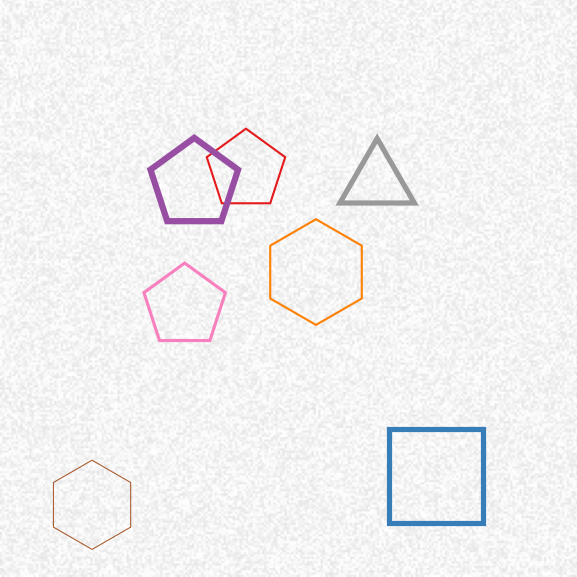[{"shape": "pentagon", "thickness": 1, "radius": 0.36, "center": [0.426, 0.705]}, {"shape": "square", "thickness": 2.5, "radius": 0.41, "center": [0.755, 0.175]}, {"shape": "pentagon", "thickness": 3, "radius": 0.4, "center": [0.336, 0.681]}, {"shape": "hexagon", "thickness": 1, "radius": 0.46, "center": [0.547, 0.528]}, {"shape": "hexagon", "thickness": 0.5, "radius": 0.39, "center": [0.159, 0.125]}, {"shape": "pentagon", "thickness": 1.5, "radius": 0.37, "center": [0.32, 0.469]}, {"shape": "triangle", "thickness": 2.5, "radius": 0.37, "center": [0.653, 0.685]}]